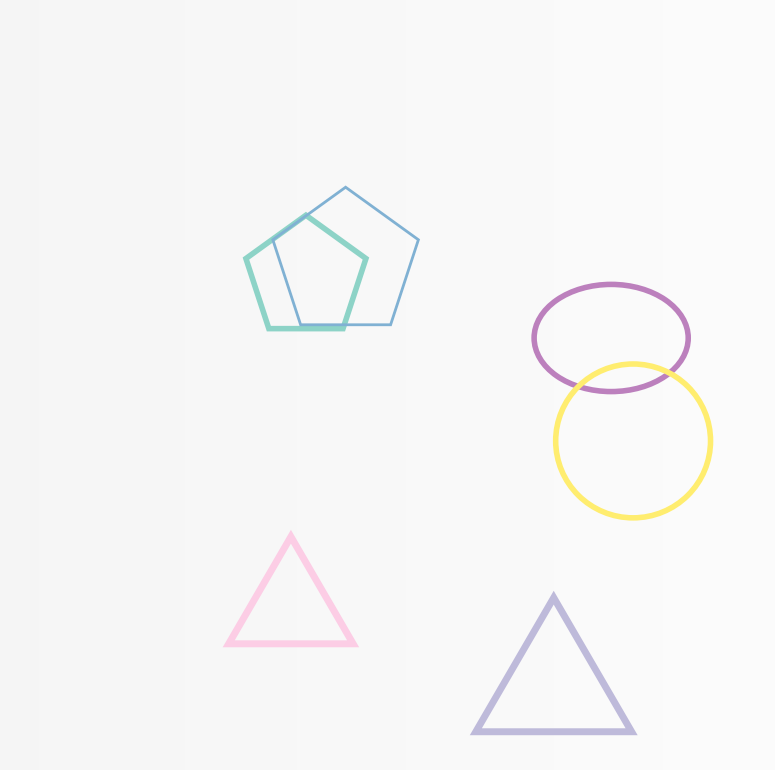[{"shape": "pentagon", "thickness": 2, "radius": 0.41, "center": [0.395, 0.639]}, {"shape": "triangle", "thickness": 2.5, "radius": 0.58, "center": [0.714, 0.108]}, {"shape": "pentagon", "thickness": 1, "radius": 0.49, "center": [0.446, 0.658]}, {"shape": "triangle", "thickness": 2.5, "radius": 0.46, "center": [0.375, 0.21]}, {"shape": "oval", "thickness": 2, "radius": 0.5, "center": [0.789, 0.561]}, {"shape": "circle", "thickness": 2, "radius": 0.5, "center": [0.817, 0.427]}]